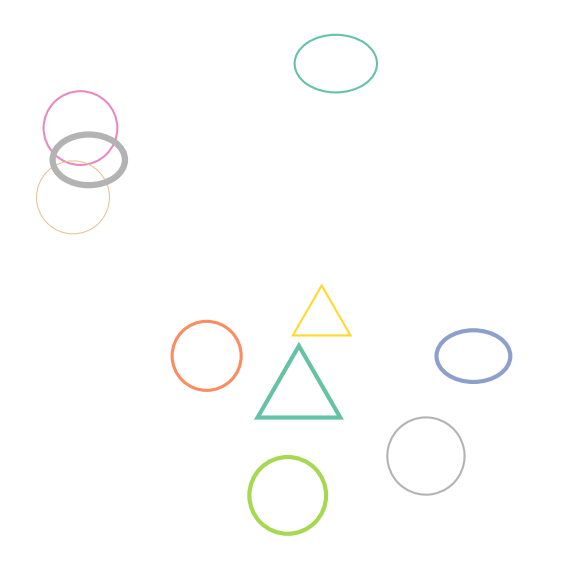[{"shape": "oval", "thickness": 1, "radius": 0.36, "center": [0.581, 0.889]}, {"shape": "triangle", "thickness": 2, "radius": 0.41, "center": [0.518, 0.317]}, {"shape": "circle", "thickness": 1.5, "radius": 0.3, "center": [0.358, 0.383]}, {"shape": "oval", "thickness": 2, "radius": 0.32, "center": [0.82, 0.382]}, {"shape": "circle", "thickness": 1, "radius": 0.32, "center": [0.139, 0.777]}, {"shape": "circle", "thickness": 2, "radius": 0.33, "center": [0.498, 0.141]}, {"shape": "triangle", "thickness": 1, "radius": 0.29, "center": [0.557, 0.447]}, {"shape": "circle", "thickness": 0.5, "radius": 0.32, "center": [0.126, 0.657]}, {"shape": "circle", "thickness": 1, "radius": 0.33, "center": [0.738, 0.209]}, {"shape": "oval", "thickness": 3, "radius": 0.31, "center": [0.154, 0.722]}]